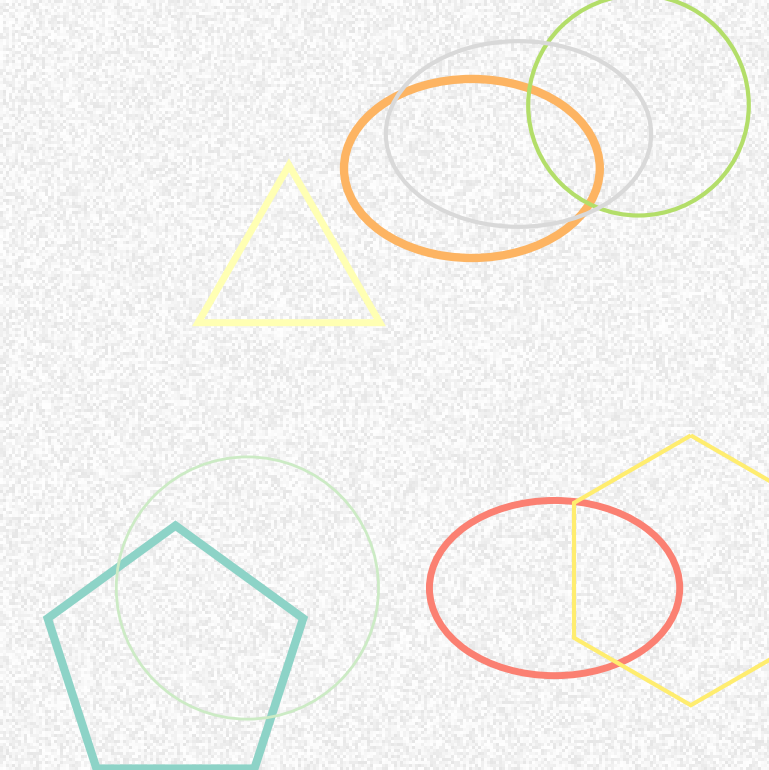[{"shape": "pentagon", "thickness": 3, "radius": 0.87, "center": [0.228, 0.143]}, {"shape": "triangle", "thickness": 2.5, "radius": 0.68, "center": [0.375, 0.649]}, {"shape": "oval", "thickness": 2.5, "radius": 0.81, "center": [0.72, 0.236]}, {"shape": "oval", "thickness": 3, "radius": 0.83, "center": [0.613, 0.781]}, {"shape": "circle", "thickness": 1.5, "radius": 0.72, "center": [0.829, 0.863]}, {"shape": "oval", "thickness": 1.5, "radius": 0.86, "center": [0.673, 0.826]}, {"shape": "circle", "thickness": 1, "radius": 0.85, "center": [0.321, 0.236]}, {"shape": "hexagon", "thickness": 1.5, "radius": 0.88, "center": [0.897, 0.259]}]